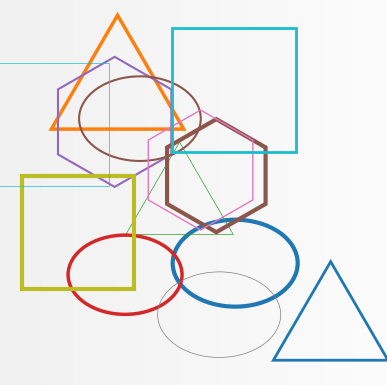[{"shape": "oval", "thickness": 3, "radius": 0.81, "center": [0.607, 0.316]}, {"shape": "triangle", "thickness": 2, "radius": 0.85, "center": [0.853, 0.15]}, {"shape": "triangle", "thickness": 2.5, "radius": 0.99, "center": [0.303, 0.763]}, {"shape": "triangle", "thickness": 0.5, "radius": 0.8, "center": [0.463, 0.471]}, {"shape": "oval", "thickness": 2.5, "radius": 0.74, "center": [0.323, 0.286]}, {"shape": "hexagon", "thickness": 1.5, "radius": 0.84, "center": [0.296, 0.683]}, {"shape": "oval", "thickness": 1.5, "radius": 0.79, "center": [0.361, 0.692]}, {"shape": "hexagon", "thickness": 3, "radius": 0.73, "center": [0.558, 0.544]}, {"shape": "hexagon", "thickness": 1, "radius": 0.78, "center": [0.518, 0.558]}, {"shape": "oval", "thickness": 0.5, "radius": 0.79, "center": [0.566, 0.183]}, {"shape": "square", "thickness": 3, "radius": 0.73, "center": [0.201, 0.396]}, {"shape": "square", "thickness": 2, "radius": 0.8, "center": [0.603, 0.766]}, {"shape": "square", "thickness": 0.5, "radius": 0.8, "center": [0.12, 0.676]}]